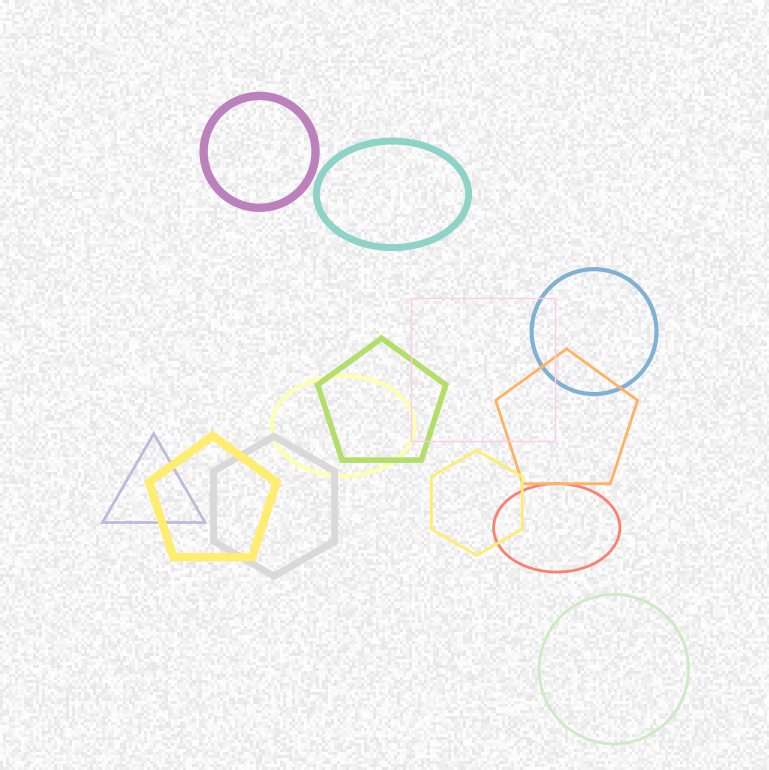[{"shape": "oval", "thickness": 2.5, "radius": 0.49, "center": [0.51, 0.748]}, {"shape": "oval", "thickness": 1.5, "radius": 0.46, "center": [0.446, 0.447]}, {"shape": "triangle", "thickness": 1, "radius": 0.38, "center": [0.2, 0.36]}, {"shape": "oval", "thickness": 1, "radius": 0.41, "center": [0.723, 0.314]}, {"shape": "circle", "thickness": 1.5, "radius": 0.41, "center": [0.772, 0.569]}, {"shape": "pentagon", "thickness": 1, "radius": 0.48, "center": [0.736, 0.45]}, {"shape": "pentagon", "thickness": 2, "radius": 0.44, "center": [0.496, 0.473]}, {"shape": "square", "thickness": 0.5, "radius": 0.46, "center": [0.627, 0.52]}, {"shape": "hexagon", "thickness": 2.5, "radius": 0.45, "center": [0.356, 0.343]}, {"shape": "circle", "thickness": 3, "radius": 0.36, "center": [0.337, 0.803]}, {"shape": "circle", "thickness": 1, "radius": 0.49, "center": [0.797, 0.131]}, {"shape": "hexagon", "thickness": 1, "radius": 0.34, "center": [0.619, 0.347]}, {"shape": "pentagon", "thickness": 3, "radius": 0.44, "center": [0.276, 0.347]}]